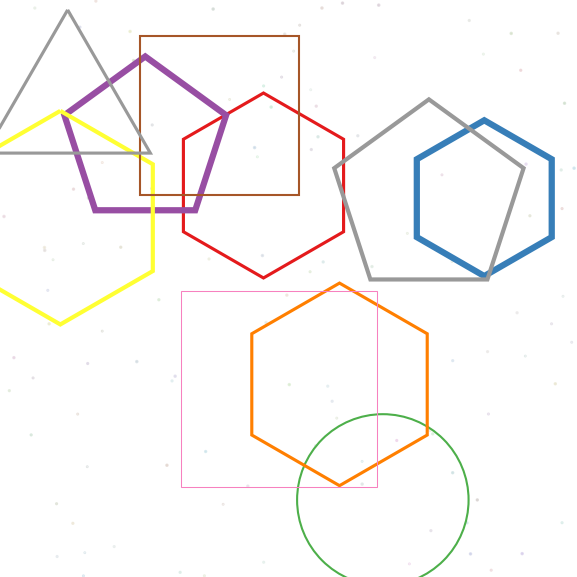[{"shape": "hexagon", "thickness": 1.5, "radius": 0.8, "center": [0.456, 0.678]}, {"shape": "hexagon", "thickness": 3, "radius": 0.67, "center": [0.839, 0.656]}, {"shape": "circle", "thickness": 1, "radius": 0.74, "center": [0.663, 0.133]}, {"shape": "pentagon", "thickness": 3, "radius": 0.74, "center": [0.251, 0.754]}, {"shape": "hexagon", "thickness": 1.5, "radius": 0.88, "center": [0.588, 0.334]}, {"shape": "hexagon", "thickness": 2, "radius": 0.92, "center": [0.104, 0.622]}, {"shape": "square", "thickness": 1, "radius": 0.69, "center": [0.38, 0.799]}, {"shape": "square", "thickness": 0.5, "radius": 0.85, "center": [0.483, 0.325]}, {"shape": "pentagon", "thickness": 2, "radius": 0.86, "center": [0.743, 0.655]}, {"shape": "triangle", "thickness": 1.5, "radius": 0.83, "center": [0.117, 0.817]}]